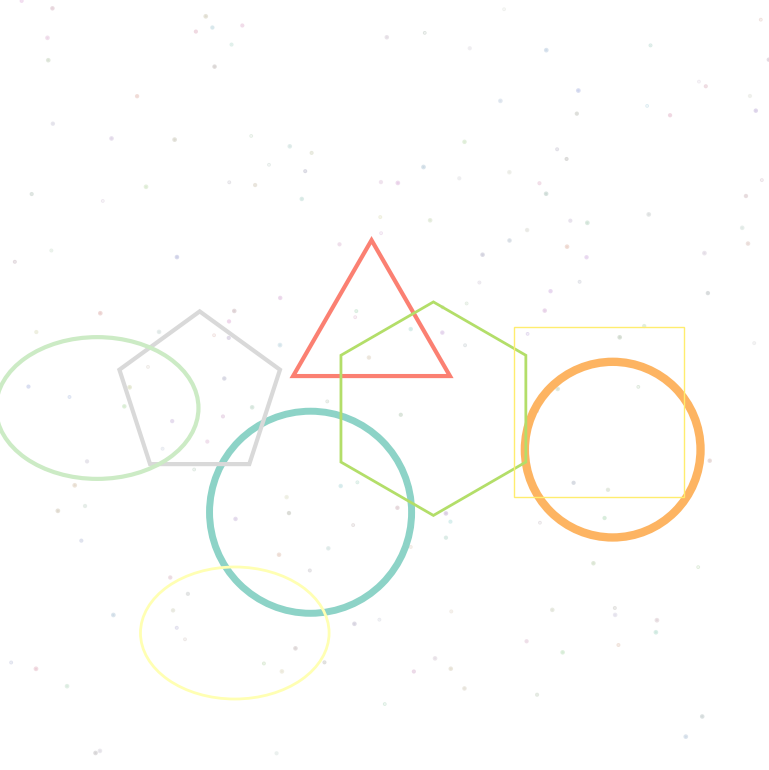[{"shape": "circle", "thickness": 2.5, "radius": 0.66, "center": [0.403, 0.335]}, {"shape": "oval", "thickness": 1, "radius": 0.61, "center": [0.305, 0.178]}, {"shape": "triangle", "thickness": 1.5, "radius": 0.59, "center": [0.483, 0.57]}, {"shape": "circle", "thickness": 3, "radius": 0.57, "center": [0.796, 0.416]}, {"shape": "hexagon", "thickness": 1, "radius": 0.69, "center": [0.563, 0.469]}, {"shape": "pentagon", "thickness": 1.5, "radius": 0.55, "center": [0.259, 0.486]}, {"shape": "oval", "thickness": 1.5, "radius": 0.66, "center": [0.126, 0.47]}, {"shape": "square", "thickness": 0.5, "radius": 0.55, "center": [0.777, 0.465]}]